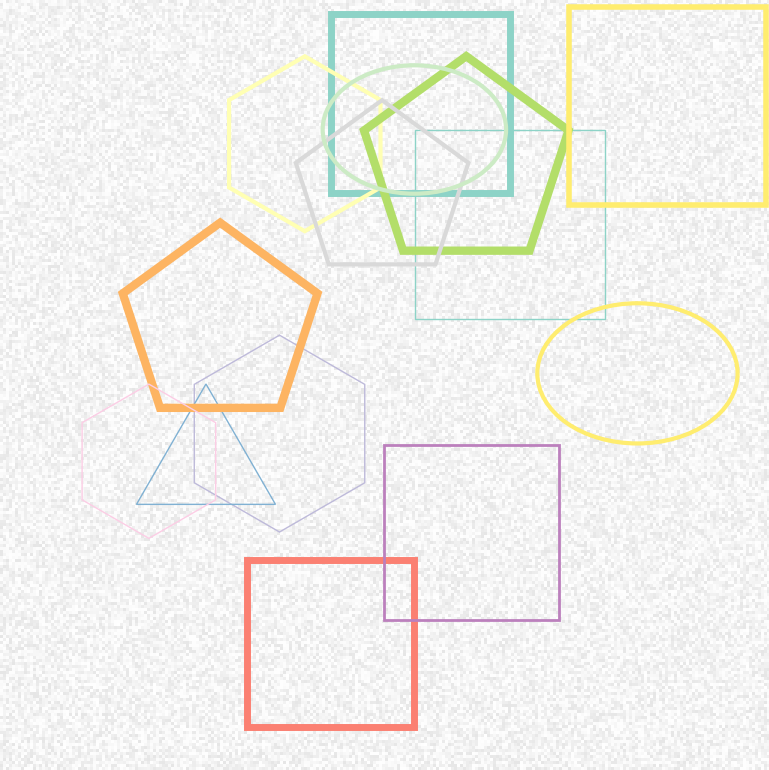[{"shape": "square", "thickness": 2.5, "radius": 0.58, "center": [0.546, 0.866]}, {"shape": "square", "thickness": 0.5, "radius": 0.62, "center": [0.662, 0.709]}, {"shape": "hexagon", "thickness": 1.5, "radius": 0.57, "center": [0.396, 0.813]}, {"shape": "hexagon", "thickness": 0.5, "radius": 0.64, "center": [0.363, 0.437]}, {"shape": "square", "thickness": 2.5, "radius": 0.54, "center": [0.429, 0.164]}, {"shape": "triangle", "thickness": 0.5, "radius": 0.52, "center": [0.268, 0.397]}, {"shape": "pentagon", "thickness": 3, "radius": 0.66, "center": [0.286, 0.578]}, {"shape": "pentagon", "thickness": 3, "radius": 0.7, "center": [0.606, 0.787]}, {"shape": "hexagon", "thickness": 0.5, "radius": 0.5, "center": [0.193, 0.401]}, {"shape": "pentagon", "thickness": 1.5, "radius": 0.59, "center": [0.496, 0.752]}, {"shape": "square", "thickness": 1, "radius": 0.57, "center": [0.612, 0.309]}, {"shape": "oval", "thickness": 1.5, "radius": 0.6, "center": [0.538, 0.832]}, {"shape": "oval", "thickness": 1.5, "radius": 0.65, "center": [0.828, 0.515]}, {"shape": "square", "thickness": 2, "radius": 0.64, "center": [0.867, 0.863]}]